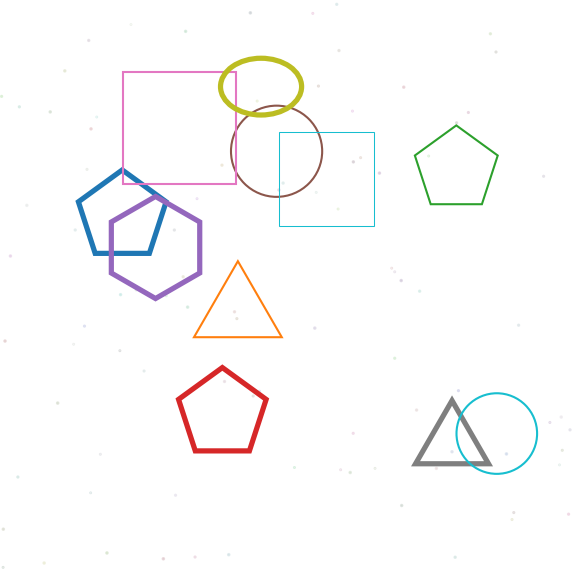[{"shape": "pentagon", "thickness": 2.5, "radius": 0.4, "center": [0.212, 0.625]}, {"shape": "triangle", "thickness": 1, "radius": 0.44, "center": [0.412, 0.459]}, {"shape": "pentagon", "thickness": 1, "radius": 0.38, "center": [0.79, 0.707]}, {"shape": "pentagon", "thickness": 2.5, "radius": 0.4, "center": [0.385, 0.283]}, {"shape": "hexagon", "thickness": 2.5, "radius": 0.44, "center": [0.269, 0.571]}, {"shape": "circle", "thickness": 1, "radius": 0.39, "center": [0.479, 0.737]}, {"shape": "square", "thickness": 1, "radius": 0.49, "center": [0.311, 0.777]}, {"shape": "triangle", "thickness": 2.5, "radius": 0.36, "center": [0.783, 0.233]}, {"shape": "oval", "thickness": 2.5, "radius": 0.35, "center": [0.452, 0.849]}, {"shape": "square", "thickness": 0.5, "radius": 0.41, "center": [0.565, 0.689]}, {"shape": "circle", "thickness": 1, "radius": 0.35, "center": [0.86, 0.248]}]